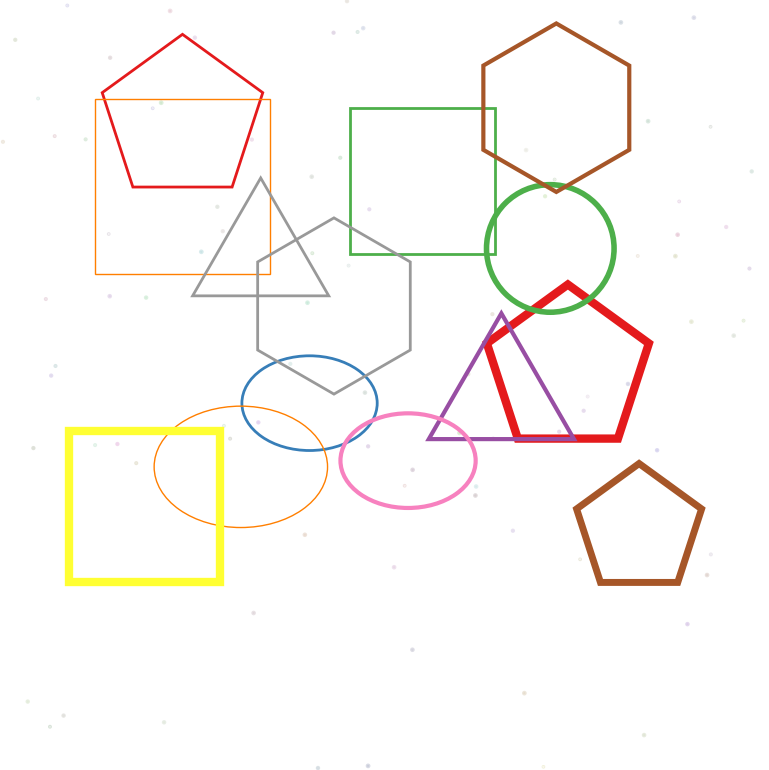[{"shape": "pentagon", "thickness": 3, "radius": 0.55, "center": [0.737, 0.52]}, {"shape": "pentagon", "thickness": 1, "radius": 0.55, "center": [0.237, 0.846]}, {"shape": "oval", "thickness": 1, "radius": 0.44, "center": [0.402, 0.476]}, {"shape": "square", "thickness": 1, "radius": 0.47, "center": [0.548, 0.765]}, {"shape": "circle", "thickness": 2, "radius": 0.41, "center": [0.715, 0.677]}, {"shape": "triangle", "thickness": 1.5, "radius": 0.54, "center": [0.651, 0.484]}, {"shape": "oval", "thickness": 0.5, "radius": 0.56, "center": [0.313, 0.394]}, {"shape": "square", "thickness": 0.5, "radius": 0.57, "center": [0.237, 0.758]}, {"shape": "square", "thickness": 3, "radius": 0.49, "center": [0.188, 0.343]}, {"shape": "hexagon", "thickness": 1.5, "radius": 0.55, "center": [0.722, 0.86]}, {"shape": "pentagon", "thickness": 2.5, "radius": 0.43, "center": [0.83, 0.313]}, {"shape": "oval", "thickness": 1.5, "radius": 0.44, "center": [0.53, 0.402]}, {"shape": "triangle", "thickness": 1, "radius": 0.51, "center": [0.339, 0.667]}, {"shape": "hexagon", "thickness": 1, "radius": 0.57, "center": [0.434, 0.603]}]